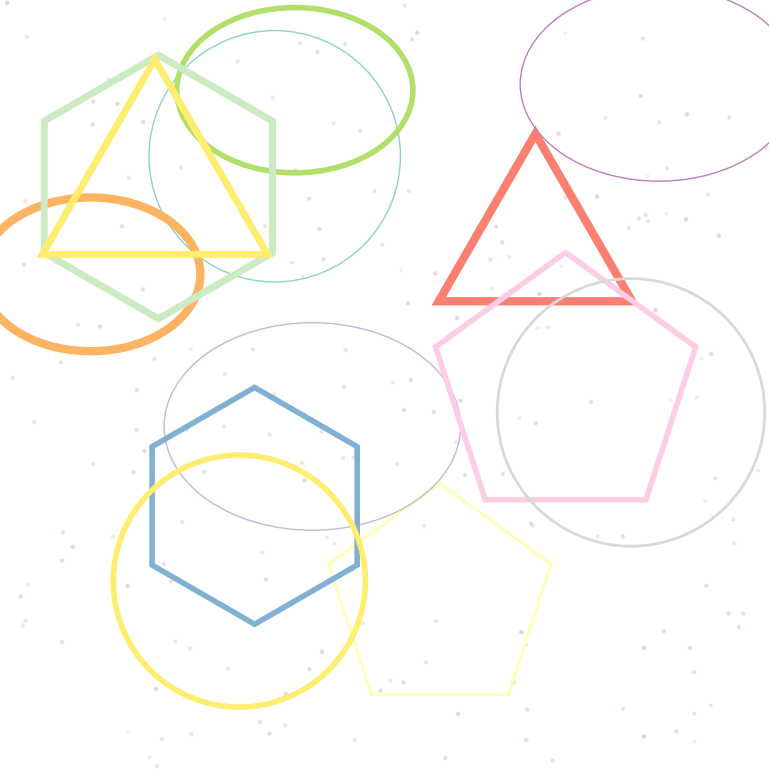[{"shape": "circle", "thickness": 0.5, "radius": 0.82, "center": [0.357, 0.797]}, {"shape": "pentagon", "thickness": 1, "radius": 0.76, "center": [0.571, 0.221]}, {"shape": "oval", "thickness": 0.5, "radius": 0.96, "center": [0.406, 0.446]}, {"shape": "triangle", "thickness": 3, "radius": 0.72, "center": [0.695, 0.681]}, {"shape": "hexagon", "thickness": 2, "radius": 0.77, "center": [0.331, 0.343]}, {"shape": "oval", "thickness": 3, "radius": 0.71, "center": [0.118, 0.644]}, {"shape": "oval", "thickness": 2, "radius": 0.77, "center": [0.383, 0.883]}, {"shape": "pentagon", "thickness": 2, "radius": 0.89, "center": [0.735, 0.495]}, {"shape": "circle", "thickness": 1, "radius": 0.87, "center": [0.82, 0.464]}, {"shape": "oval", "thickness": 0.5, "radius": 0.9, "center": [0.856, 0.891]}, {"shape": "hexagon", "thickness": 2.5, "radius": 0.86, "center": [0.206, 0.757]}, {"shape": "circle", "thickness": 2, "radius": 0.82, "center": [0.311, 0.245]}, {"shape": "triangle", "thickness": 2.5, "radius": 0.84, "center": [0.201, 0.754]}]